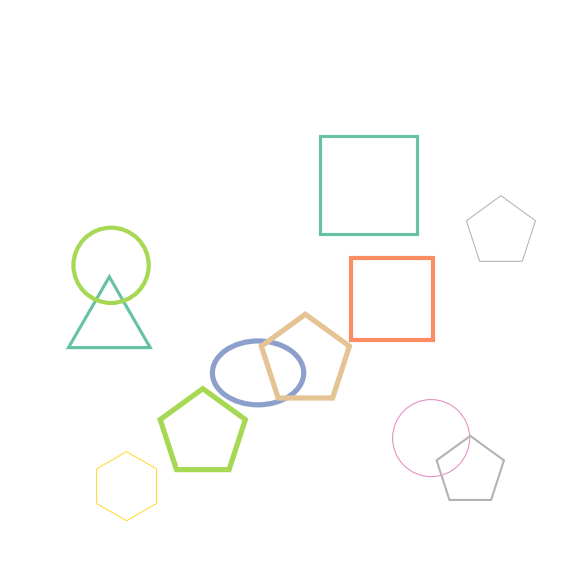[{"shape": "triangle", "thickness": 1.5, "radius": 0.41, "center": [0.189, 0.438]}, {"shape": "square", "thickness": 1.5, "radius": 0.42, "center": [0.639, 0.679]}, {"shape": "square", "thickness": 2, "radius": 0.35, "center": [0.679, 0.482]}, {"shape": "oval", "thickness": 2.5, "radius": 0.4, "center": [0.447, 0.353]}, {"shape": "circle", "thickness": 0.5, "radius": 0.33, "center": [0.747, 0.241]}, {"shape": "pentagon", "thickness": 2.5, "radius": 0.39, "center": [0.351, 0.249]}, {"shape": "circle", "thickness": 2, "radius": 0.33, "center": [0.192, 0.54]}, {"shape": "hexagon", "thickness": 0.5, "radius": 0.3, "center": [0.219, 0.157]}, {"shape": "pentagon", "thickness": 2.5, "radius": 0.4, "center": [0.529, 0.375]}, {"shape": "pentagon", "thickness": 1, "radius": 0.31, "center": [0.814, 0.183]}, {"shape": "pentagon", "thickness": 0.5, "radius": 0.31, "center": [0.867, 0.597]}]